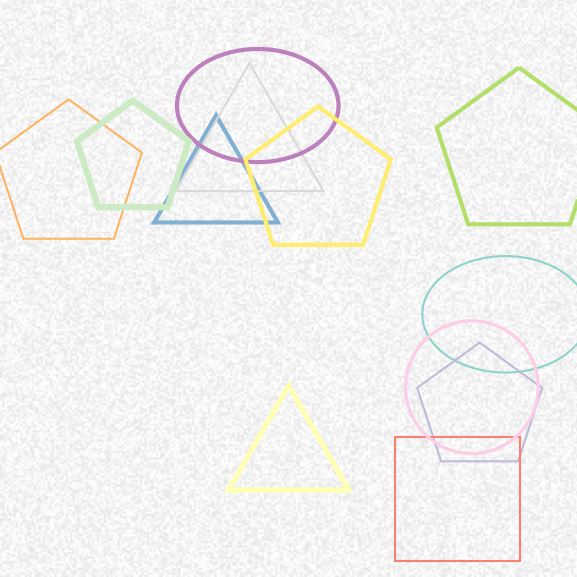[{"shape": "oval", "thickness": 1, "radius": 0.72, "center": [0.875, 0.455]}, {"shape": "triangle", "thickness": 2.5, "radius": 0.6, "center": [0.5, 0.211]}, {"shape": "pentagon", "thickness": 1, "radius": 0.57, "center": [0.831, 0.292]}, {"shape": "square", "thickness": 1, "radius": 0.54, "center": [0.792, 0.135]}, {"shape": "triangle", "thickness": 2, "radius": 0.62, "center": [0.374, 0.676]}, {"shape": "pentagon", "thickness": 1, "radius": 0.67, "center": [0.119, 0.694]}, {"shape": "pentagon", "thickness": 2, "radius": 0.75, "center": [0.899, 0.732]}, {"shape": "circle", "thickness": 1.5, "radius": 0.57, "center": [0.817, 0.329]}, {"shape": "triangle", "thickness": 1, "radius": 0.74, "center": [0.432, 0.742]}, {"shape": "oval", "thickness": 2, "radius": 0.7, "center": [0.446, 0.816]}, {"shape": "pentagon", "thickness": 3, "radius": 0.51, "center": [0.23, 0.723]}, {"shape": "pentagon", "thickness": 2, "radius": 0.66, "center": [0.551, 0.682]}]